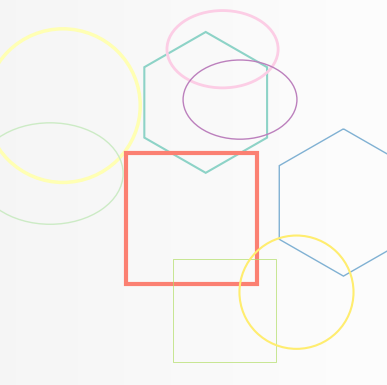[{"shape": "hexagon", "thickness": 1.5, "radius": 0.91, "center": [0.531, 0.734]}, {"shape": "circle", "thickness": 2.5, "radius": 1.0, "center": [0.162, 0.726]}, {"shape": "square", "thickness": 3, "radius": 0.85, "center": [0.494, 0.432]}, {"shape": "hexagon", "thickness": 1, "radius": 0.96, "center": [0.886, 0.474]}, {"shape": "square", "thickness": 0.5, "radius": 0.67, "center": [0.579, 0.194]}, {"shape": "oval", "thickness": 2, "radius": 0.72, "center": [0.574, 0.872]}, {"shape": "oval", "thickness": 1, "radius": 0.73, "center": [0.619, 0.741]}, {"shape": "oval", "thickness": 1, "radius": 0.94, "center": [0.129, 0.549]}, {"shape": "circle", "thickness": 1.5, "radius": 0.74, "center": [0.765, 0.241]}]